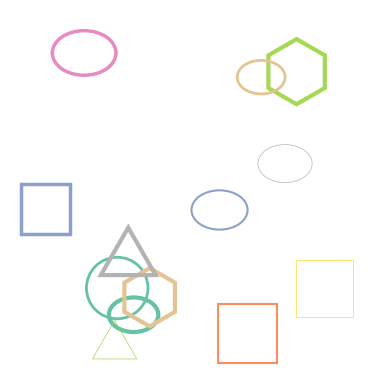[{"shape": "circle", "thickness": 2, "radius": 0.4, "center": [0.304, 0.252]}, {"shape": "oval", "thickness": 3, "radius": 0.32, "center": [0.347, 0.182]}, {"shape": "square", "thickness": 1.5, "radius": 0.38, "center": [0.644, 0.134]}, {"shape": "oval", "thickness": 1.5, "radius": 0.36, "center": [0.57, 0.455]}, {"shape": "square", "thickness": 2.5, "radius": 0.32, "center": [0.119, 0.457]}, {"shape": "oval", "thickness": 2.5, "radius": 0.41, "center": [0.219, 0.862]}, {"shape": "hexagon", "thickness": 3, "radius": 0.42, "center": [0.77, 0.814]}, {"shape": "triangle", "thickness": 0.5, "radius": 0.33, "center": [0.298, 0.101]}, {"shape": "square", "thickness": 0.5, "radius": 0.37, "center": [0.843, 0.25]}, {"shape": "oval", "thickness": 2, "radius": 0.31, "center": [0.678, 0.8]}, {"shape": "hexagon", "thickness": 3, "radius": 0.38, "center": [0.389, 0.228]}, {"shape": "triangle", "thickness": 3, "radius": 0.41, "center": [0.333, 0.327]}, {"shape": "oval", "thickness": 0.5, "radius": 0.35, "center": [0.74, 0.575]}]